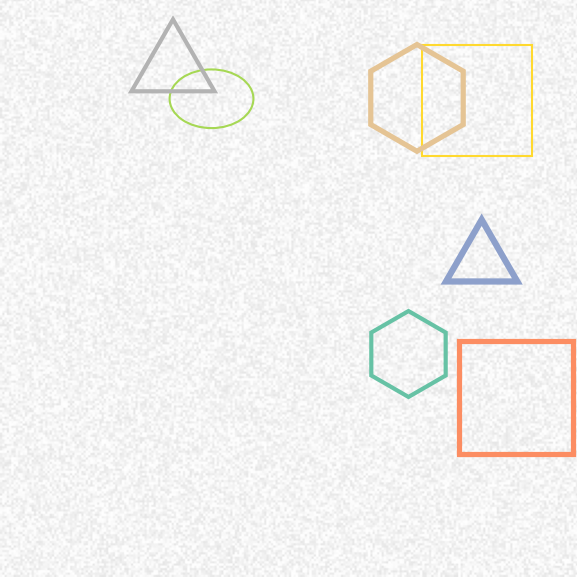[{"shape": "hexagon", "thickness": 2, "radius": 0.37, "center": [0.707, 0.386]}, {"shape": "square", "thickness": 2.5, "radius": 0.49, "center": [0.893, 0.311]}, {"shape": "triangle", "thickness": 3, "radius": 0.36, "center": [0.834, 0.547]}, {"shape": "oval", "thickness": 1, "radius": 0.36, "center": [0.366, 0.828]}, {"shape": "square", "thickness": 1, "radius": 0.48, "center": [0.826, 0.825]}, {"shape": "hexagon", "thickness": 2.5, "radius": 0.46, "center": [0.722, 0.83]}, {"shape": "triangle", "thickness": 2, "radius": 0.42, "center": [0.3, 0.883]}]